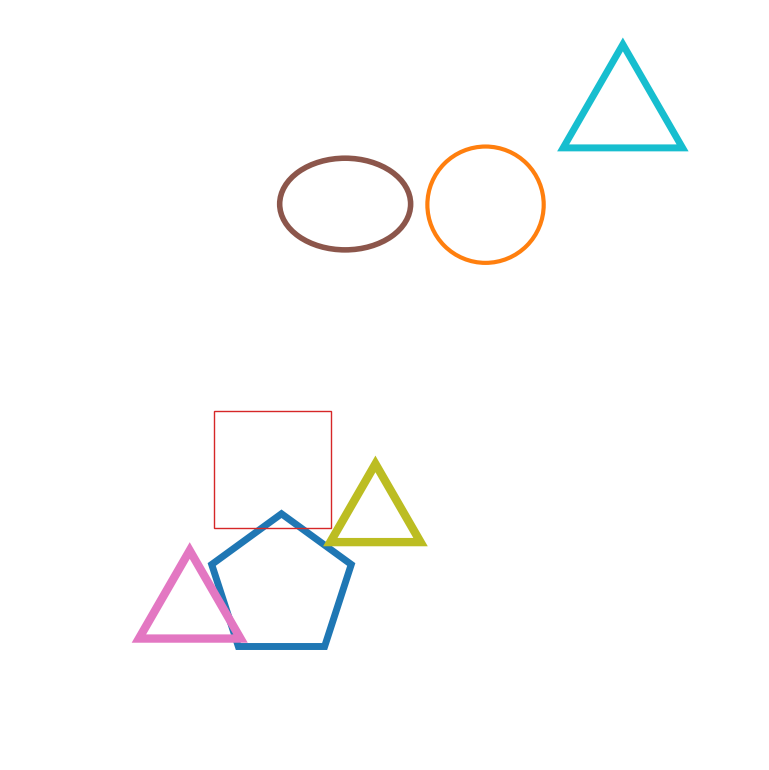[{"shape": "pentagon", "thickness": 2.5, "radius": 0.48, "center": [0.366, 0.237]}, {"shape": "circle", "thickness": 1.5, "radius": 0.38, "center": [0.631, 0.734]}, {"shape": "square", "thickness": 0.5, "radius": 0.38, "center": [0.354, 0.39]}, {"shape": "oval", "thickness": 2, "radius": 0.43, "center": [0.448, 0.735]}, {"shape": "triangle", "thickness": 3, "radius": 0.38, "center": [0.246, 0.209]}, {"shape": "triangle", "thickness": 3, "radius": 0.34, "center": [0.488, 0.33]}, {"shape": "triangle", "thickness": 2.5, "radius": 0.45, "center": [0.809, 0.853]}]